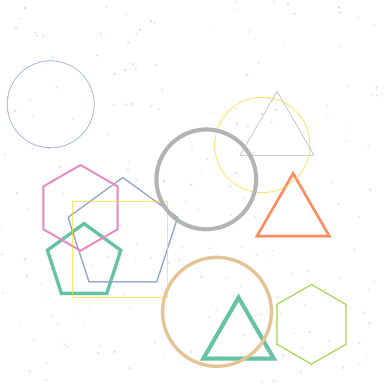[{"shape": "pentagon", "thickness": 2.5, "radius": 0.5, "center": [0.218, 0.319]}, {"shape": "triangle", "thickness": 3, "radius": 0.53, "center": [0.62, 0.121]}, {"shape": "triangle", "thickness": 2, "radius": 0.54, "center": [0.761, 0.441]}, {"shape": "pentagon", "thickness": 1, "radius": 0.75, "center": [0.319, 0.389]}, {"shape": "circle", "thickness": 0.5, "radius": 0.56, "center": [0.132, 0.729]}, {"shape": "hexagon", "thickness": 1.5, "radius": 0.56, "center": [0.209, 0.46]}, {"shape": "hexagon", "thickness": 1, "radius": 0.52, "center": [0.809, 0.158]}, {"shape": "square", "thickness": 0.5, "radius": 0.62, "center": [0.311, 0.353]}, {"shape": "circle", "thickness": 0.5, "radius": 0.62, "center": [0.681, 0.623]}, {"shape": "circle", "thickness": 2.5, "radius": 0.71, "center": [0.564, 0.19]}, {"shape": "circle", "thickness": 3, "radius": 0.65, "center": [0.536, 0.534]}, {"shape": "triangle", "thickness": 0.5, "radius": 0.55, "center": [0.72, 0.652]}]